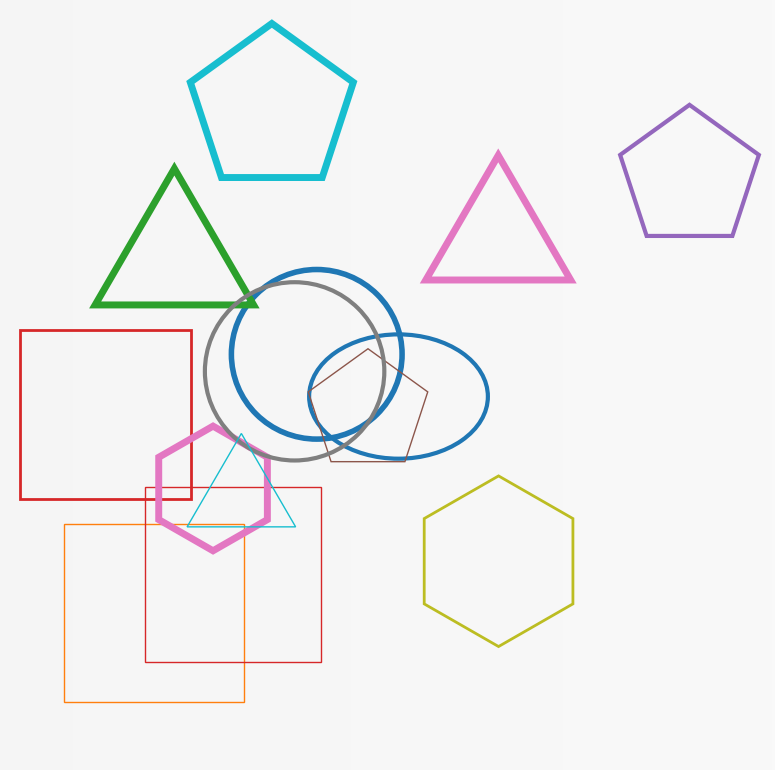[{"shape": "circle", "thickness": 2, "radius": 0.55, "center": [0.409, 0.54]}, {"shape": "oval", "thickness": 1.5, "radius": 0.58, "center": [0.514, 0.485]}, {"shape": "square", "thickness": 0.5, "radius": 0.58, "center": [0.199, 0.204]}, {"shape": "triangle", "thickness": 2.5, "radius": 0.59, "center": [0.225, 0.663]}, {"shape": "square", "thickness": 1, "radius": 0.55, "center": [0.136, 0.461]}, {"shape": "square", "thickness": 0.5, "radius": 0.57, "center": [0.301, 0.253]}, {"shape": "pentagon", "thickness": 1.5, "radius": 0.47, "center": [0.89, 0.77]}, {"shape": "pentagon", "thickness": 0.5, "radius": 0.41, "center": [0.475, 0.466]}, {"shape": "hexagon", "thickness": 2.5, "radius": 0.4, "center": [0.275, 0.366]}, {"shape": "triangle", "thickness": 2.5, "radius": 0.54, "center": [0.643, 0.69]}, {"shape": "circle", "thickness": 1.5, "radius": 0.58, "center": [0.38, 0.518]}, {"shape": "hexagon", "thickness": 1, "radius": 0.55, "center": [0.643, 0.271]}, {"shape": "pentagon", "thickness": 2.5, "radius": 0.55, "center": [0.351, 0.859]}, {"shape": "triangle", "thickness": 0.5, "radius": 0.4, "center": [0.311, 0.356]}]